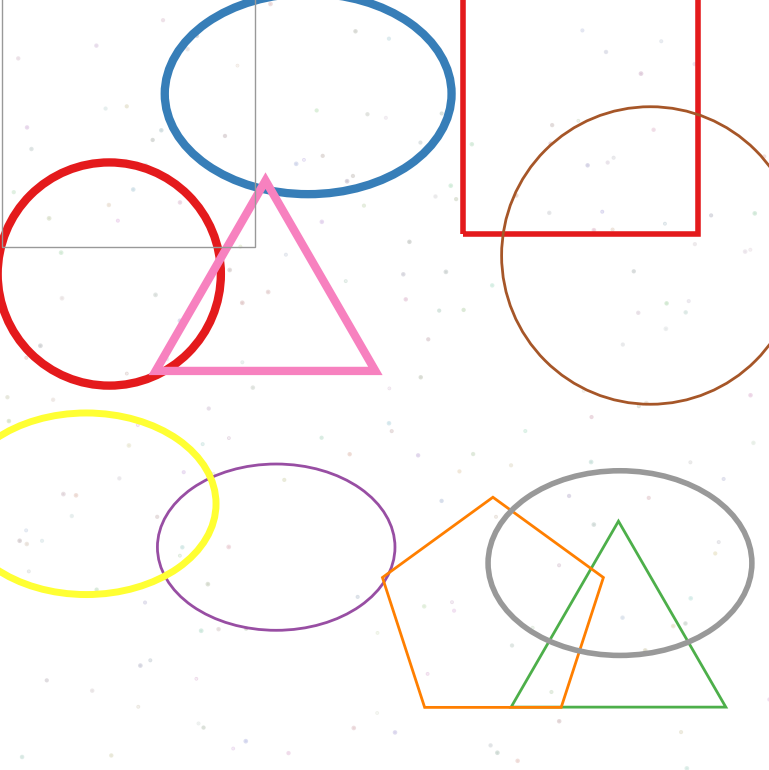[{"shape": "circle", "thickness": 3, "radius": 0.72, "center": [0.142, 0.644]}, {"shape": "square", "thickness": 2, "radius": 0.76, "center": [0.753, 0.849]}, {"shape": "oval", "thickness": 3, "radius": 0.93, "center": [0.4, 0.878]}, {"shape": "triangle", "thickness": 1, "radius": 0.8, "center": [0.803, 0.162]}, {"shape": "oval", "thickness": 1, "radius": 0.77, "center": [0.359, 0.289]}, {"shape": "pentagon", "thickness": 1, "radius": 0.75, "center": [0.64, 0.203]}, {"shape": "oval", "thickness": 2.5, "radius": 0.84, "center": [0.112, 0.346]}, {"shape": "circle", "thickness": 1, "radius": 0.97, "center": [0.845, 0.668]}, {"shape": "triangle", "thickness": 3, "radius": 0.82, "center": [0.345, 0.601]}, {"shape": "square", "thickness": 0.5, "radius": 0.82, "center": [0.167, 0.844]}, {"shape": "oval", "thickness": 2, "radius": 0.86, "center": [0.805, 0.269]}]